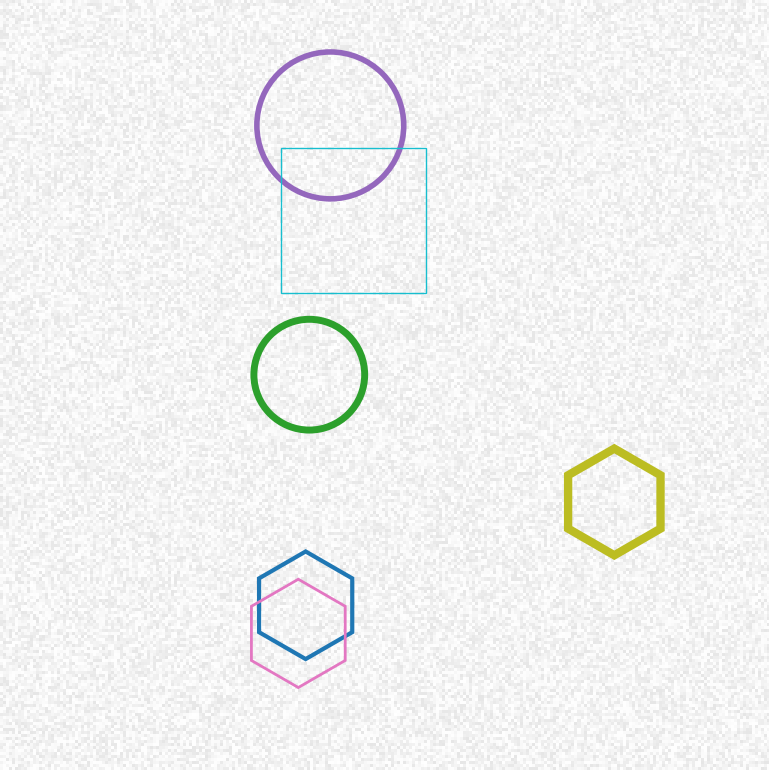[{"shape": "hexagon", "thickness": 1.5, "radius": 0.35, "center": [0.397, 0.214]}, {"shape": "circle", "thickness": 2.5, "radius": 0.36, "center": [0.402, 0.513]}, {"shape": "circle", "thickness": 2, "radius": 0.48, "center": [0.429, 0.837]}, {"shape": "hexagon", "thickness": 1, "radius": 0.35, "center": [0.387, 0.177]}, {"shape": "hexagon", "thickness": 3, "radius": 0.35, "center": [0.798, 0.348]}, {"shape": "square", "thickness": 0.5, "radius": 0.47, "center": [0.459, 0.714]}]